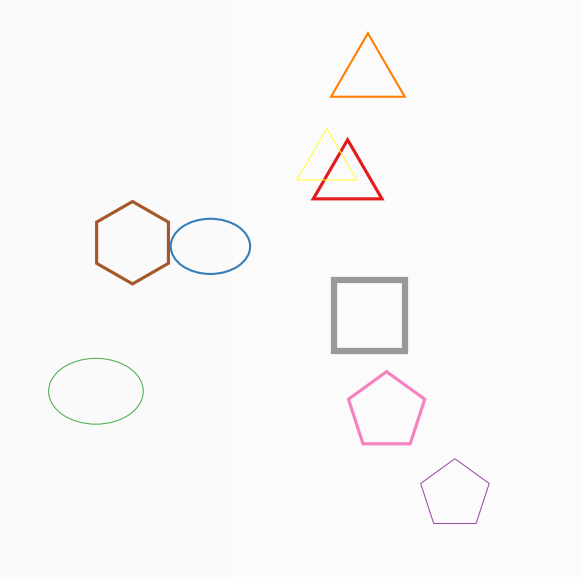[{"shape": "triangle", "thickness": 1.5, "radius": 0.34, "center": [0.598, 0.689]}, {"shape": "oval", "thickness": 1, "radius": 0.34, "center": [0.362, 0.573]}, {"shape": "oval", "thickness": 0.5, "radius": 0.41, "center": [0.165, 0.322]}, {"shape": "pentagon", "thickness": 0.5, "radius": 0.31, "center": [0.783, 0.143]}, {"shape": "triangle", "thickness": 1, "radius": 0.37, "center": [0.633, 0.868]}, {"shape": "triangle", "thickness": 0.5, "radius": 0.3, "center": [0.562, 0.717]}, {"shape": "hexagon", "thickness": 1.5, "radius": 0.36, "center": [0.228, 0.579]}, {"shape": "pentagon", "thickness": 1.5, "radius": 0.35, "center": [0.665, 0.287]}, {"shape": "square", "thickness": 3, "radius": 0.31, "center": [0.636, 0.452]}]